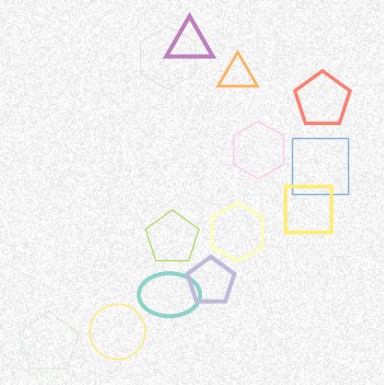[{"shape": "oval", "thickness": 3, "radius": 0.4, "center": [0.44, 0.234]}, {"shape": "hexagon", "thickness": 2, "radius": 0.38, "center": [0.616, 0.397]}, {"shape": "pentagon", "thickness": 3, "radius": 0.32, "center": [0.548, 0.269]}, {"shape": "pentagon", "thickness": 2.5, "radius": 0.38, "center": [0.838, 0.741]}, {"shape": "square", "thickness": 1, "radius": 0.36, "center": [0.831, 0.568]}, {"shape": "triangle", "thickness": 2, "radius": 0.29, "center": [0.617, 0.806]}, {"shape": "pentagon", "thickness": 1, "radius": 0.36, "center": [0.448, 0.382]}, {"shape": "hexagon", "thickness": 1, "radius": 0.37, "center": [0.672, 0.61]}, {"shape": "hexagon", "thickness": 0.5, "radius": 0.41, "center": [0.436, 0.85]}, {"shape": "triangle", "thickness": 3, "radius": 0.35, "center": [0.492, 0.888]}, {"shape": "pentagon", "thickness": 0.5, "radius": 0.41, "center": [0.127, 0.11]}, {"shape": "square", "thickness": 2.5, "radius": 0.3, "center": [0.799, 0.457]}, {"shape": "circle", "thickness": 1, "radius": 0.36, "center": [0.305, 0.138]}]